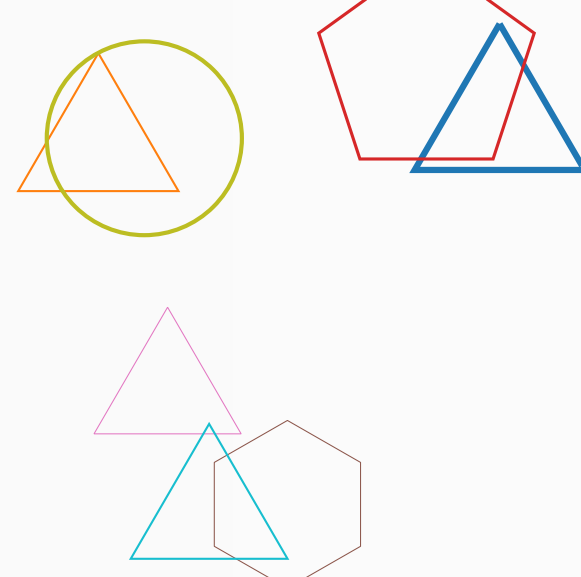[{"shape": "triangle", "thickness": 3, "radius": 0.84, "center": [0.86, 0.789]}, {"shape": "triangle", "thickness": 1, "radius": 0.8, "center": [0.169, 0.748]}, {"shape": "pentagon", "thickness": 1.5, "radius": 0.97, "center": [0.734, 0.881]}, {"shape": "hexagon", "thickness": 0.5, "radius": 0.73, "center": [0.494, 0.126]}, {"shape": "triangle", "thickness": 0.5, "radius": 0.73, "center": [0.288, 0.321]}, {"shape": "circle", "thickness": 2, "radius": 0.84, "center": [0.248, 0.76]}, {"shape": "triangle", "thickness": 1, "radius": 0.78, "center": [0.36, 0.109]}]